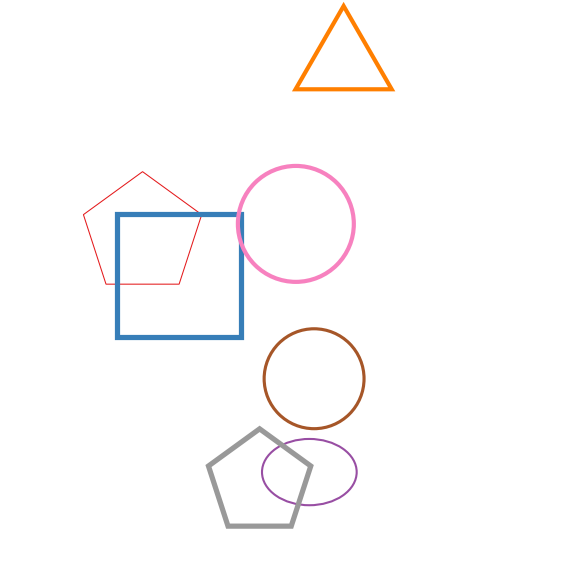[{"shape": "pentagon", "thickness": 0.5, "radius": 0.54, "center": [0.247, 0.594]}, {"shape": "square", "thickness": 2.5, "radius": 0.53, "center": [0.31, 0.523]}, {"shape": "oval", "thickness": 1, "radius": 0.41, "center": [0.536, 0.182]}, {"shape": "triangle", "thickness": 2, "radius": 0.48, "center": [0.595, 0.893]}, {"shape": "circle", "thickness": 1.5, "radius": 0.43, "center": [0.544, 0.343]}, {"shape": "circle", "thickness": 2, "radius": 0.5, "center": [0.512, 0.611]}, {"shape": "pentagon", "thickness": 2.5, "radius": 0.47, "center": [0.45, 0.163]}]